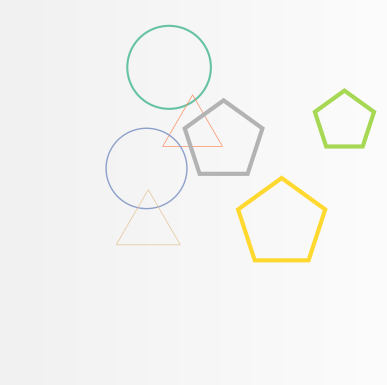[{"shape": "circle", "thickness": 1.5, "radius": 0.54, "center": [0.436, 0.825]}, {"shape": "triangle", "thickness": 0.5, "radius": 0.45, "center": [0.497, 0.664]}, {"shape": "circle", "thickness": 1, "radius": 0.52, "center": [0.378, 0.563]}, {"shape": "pentagon", "thickness": 3, "radius": 0.4, "center": [0.889, 0.684]}, {"shape": "pentagon", "thickness": 3, "radius": 0.59, "center": [0.727, 0.419]}, {"shape": "triangle", "thickness": 0.5, "radius": 0.48, "center": [0.383, 0.412]}, {"shape": "pentagon", "thickness": 3, "radius": 0.53, "center": [0.577, 0.634]}]